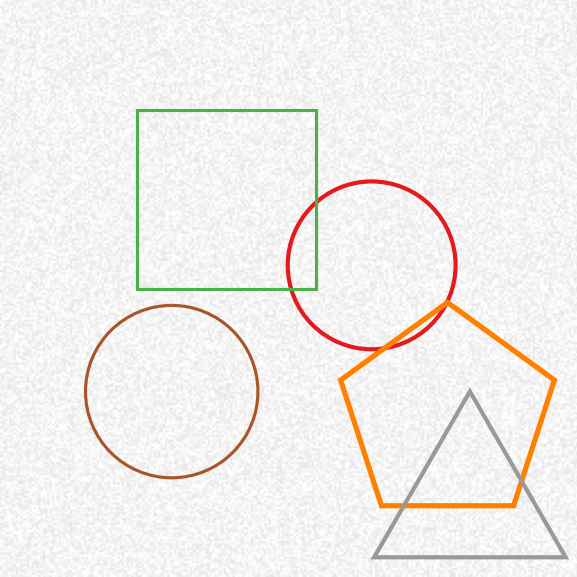[{"shape": "circle", "thickness": 2, "radius": 0.73, "center": [0.644, 0.54]}, {"shape": "square", "thickness": 1.5, "radius": 0.77, "center": [0.392, 0.653]}, {"shape": "pentagon", "thickness": 2.5, "radius": 0.97, "center": [0.775, 0.281]}, {"shape": "circle", "thickness": 1.5, "radius": 0.75, "center": [0.297, 0.321]}, {"shape": "triangle", "thickness": 2, "radius": 0.96, "center": [0.814, 0.13]}]